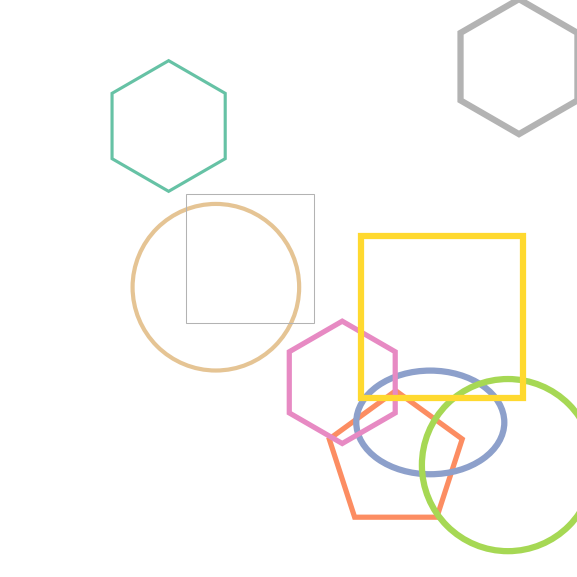[{"shape": "hexagon", "thickness": 1.5, "radius": 0.57, "center": [0.292, 0.781]}, {"shape": "pentagon", "thickness": 2.5, "radius": 0.61, "center": [0.685, 0.201]}, {"shape": "oval", "thickness": 3, "radius": 0.64, "center": [0.745, 0.268]}, {"shape": "hexagon", "thickness": 2.5, "radius": 0.53, "center": [0.593, 0.337]}, {"shape": "circle", "thickness": 3, "radius": 0.75, "center": [0.88, 0.194]}, {"shape": "square", "thickness": 3, "radius": 0.7, "center": [0.766, 0.45]}, {"shape": "circle", "thickness": 2, "radius": 0.72, "center": [0.374, 0.502]}, {"shape": "square", "thickness": 0.5, "radius": 0.55, "center": [0.433, 0.551]}, {"shape": "hexagon", "thickness": 3, "radius": 0.58, "center": [0.899, 0.884]}]